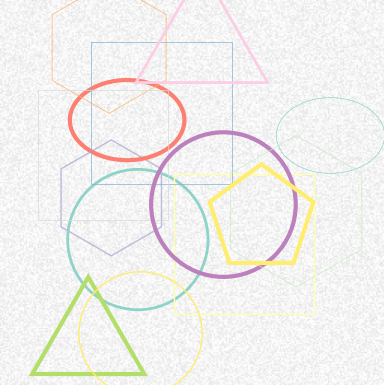[{"shape": "circle", "thickness": 2, "radius": 0.91, "center": [0.358, 0.378]}, {"shape": "oval", "thickness": 0.5, "radius": 0.7, "center": [0.858, 0.648]}, {"shape": "square", "thickness": 1, "radius": 0.91, "center": [0.634, 0.366]}, {"shape": "hexagon", "thickness": 1, "radius": 0.75, "center": [0.289, 0.486]}, {"shape": "oval", "thickness": 3, "radius": 0.74, "center": [0.33, 0.688]}, {"shape": "square", "thickness": 0.5, "radius": 0.92, "center": [0.42, 0.707]}, {"shape": "hexagon", "thickness": 0.5, "radius": 0.85, "center": [0.283, 0.877]}, {"shape": "triangle", "thickness": 3, "radius": 0.84, "center": [0.229, 0.112]}, {"shape": "triangle", "thickness": 2, "radius": 0.99, "center": [0.524, 0.884]}, {"shape": "square", "thickness": 0.5, "radius": 0.84, "center": [0.268, 0.598]}, {"shape": "circle", "thickness": 3, "radius": 0.94, "center": [0.58, 0.469]}, {"shape": "hexagon", "thickness": 0.5, "radius": 0.98, "center": [0.769, 0.452]}, {"shape": "circle", "thickness": 1, "radius": 0.8, "center": [0.365, 0.134]}, {"shape": "pentagon", "thickness": 3, "radius": 0.71, "center": [0.679, 0.432]}]